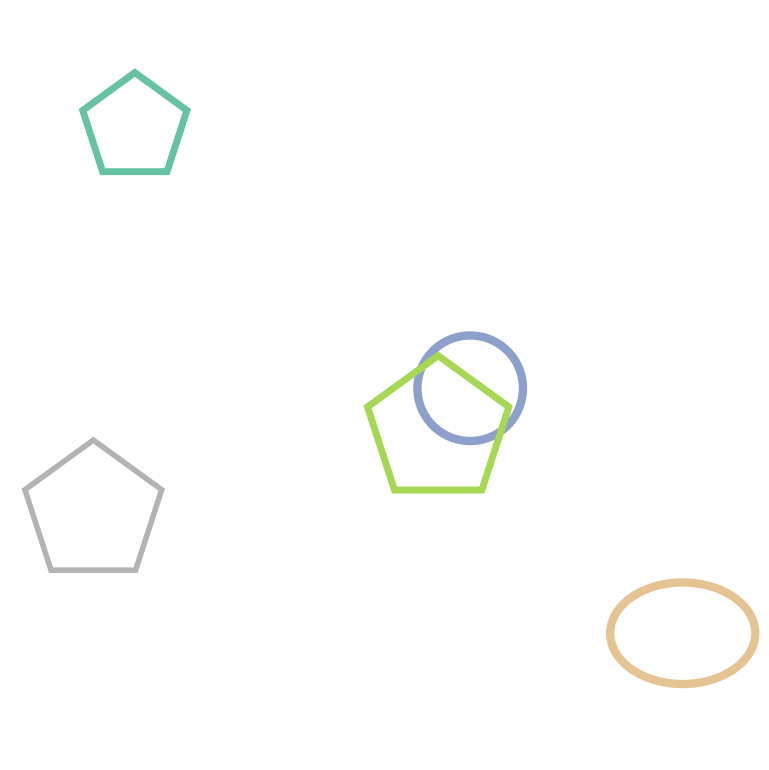[{"shape": "pentagon", "thickness": 2.5, "radius": 0.36, "center": [0.175, 0.835]}, {"shape": "circle", "thickness": 3, "radius": 0.34, "center": [0.611, 0.496]}, {"shape": "pentagon", "thickness": 2.5, "radius": 0.48, "center": [0.569, 0.442]}, {"shape": "oval", "thickness": 3, "radius": 0.47, "center": [0.887, 0.178]}, {"shape": "pentagon", "thickness": 2, "radius": 0.47, "center": [0.121, 0.335]}]